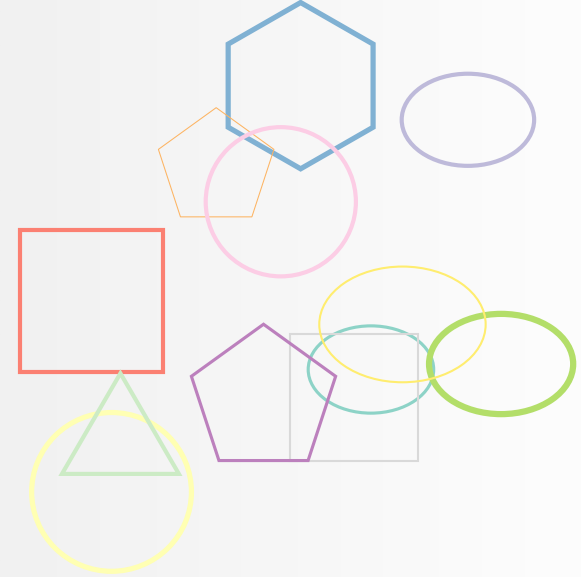[{"shape": "oval", "thickness": 1.5, "radius": 0.54, "center": [0.638, 0.359]}, {"shape": "circle", "thickness": 2.5, "radius": 0.69, "center": [0.192, 0.147]}, {"shape": "oval", "thickness": 2, "radius": 0.57, "center": [0.805, 0.792]}, {"shape": "square", "thickness": 2, "radius": 0.61, "center": [0.158, 0.478]}, {"shape": "hexagon", "thickness": 2.5, "radius": 0.72, "center": [0.517, 0.851]}, {"shape": "pentagon", "thickness": 0.5, "radius": 0.52, "center": [0.372, 0.708]}, {"shape": "oval", "thickness": 3, "radius": 0.62, "center": [0.862, 0.369]}, {"shape": "circle", "thickness": 2, "radius": 0.65, "center": [0.483, 0.65]}, {"shape": "square", "thickness": 1, "radius": 0.55, "center": [0.609, 0.311]}, {"shape": "pentagon", "thickness": 1.5, "radius": 0.65, "center": [0.453, 0.307]}, {"shape": "triangle", "thickness": 2, "radius": 0.58, "center": [0.207, 0.237]}, {"shape": "oval", "thickness": 1, "radius": 0.72, "center": [0.692, 0.437]}]